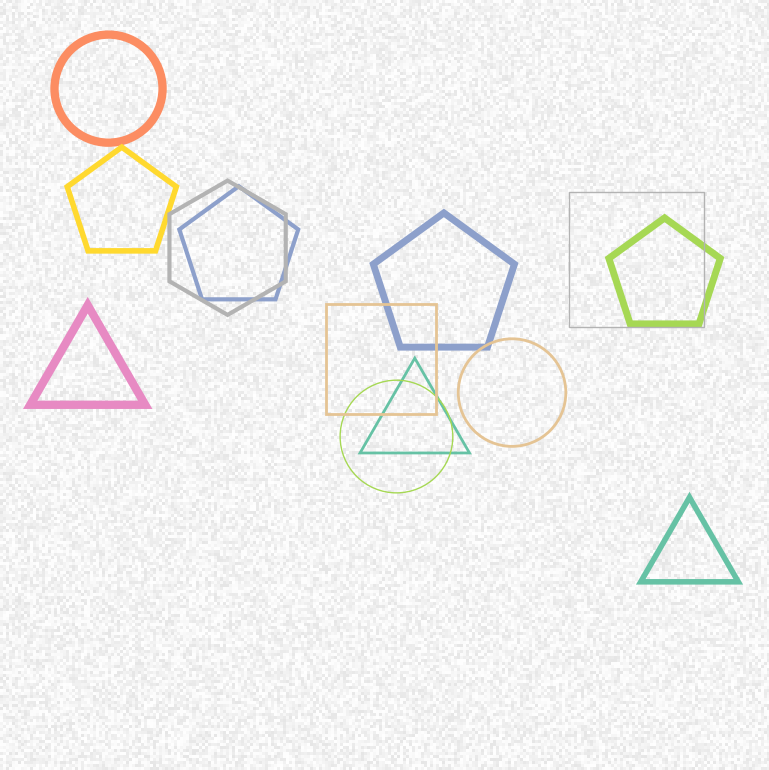[{"shape": "triangle", "thickness": 1, "radius": 0.41, "center": [0.539, 0.453]}, {"shape": "triangle", "thickness": 2, "radius": 0.37, "center": [0.895, 0.281]}, {"shape": "circle", "thickness": 3, "radius": 0.35, "center": [0.141, 0.885]}, {"shape": "pentagon", "thickness": 1.5, "radius": 0.41, "center": [0.31, 0.677]}, {"shape": "pentagon", "thickness": 2.5, "radius": 0.48, "center": [0.576, 0.627]}, {"shape": "triangle", "thickness": 3, "radius": 0.43, "center": [0.114, 0.517]}, {"shape": "circle", "thickness": 0.5, "radius": 0.37, "center": [0.515, 0.433]}, {"shape": "pentagon", "thickness": 2.5, "radius": 0.38, "center": [0.863, 0.641]}, {"shape": "pentagon", "thickness": 2, "radius": 0.37, "center": [0.158, 0.734]}, {"shape": "circle", "thickness": 1, "radius": 0.35, "center": [0.665, 0.49]}, {"shape": "square", "thickness": 1, "radius": 0.36, "center": [0.494, 0.534]}, {"shape": "square", "thickness": 0.5, "radius": 0.44, "center": [0.826, 0.663]}, {"shape": "hexagon", "thickness": 1.5, "radius": 0.44, "center": [0.296, 0.678]}]